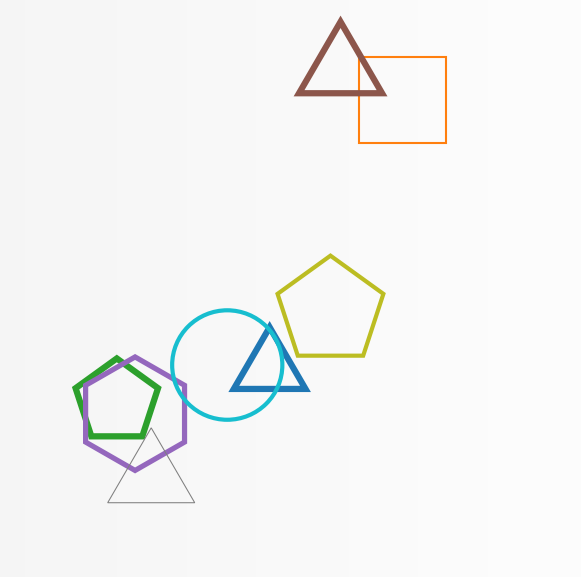[{"shape": "triangle", "thickness": 3, "radius": 0.36, "center": [0.464, 0.361]}, {"shape": "square", "thickness": 1, "radius": 0.37, "center": [0.692, 0.826]}, {"shape": "pentagon", "thickness": 3, "radius": 0.37, "center": [0.201, 0.304]}, {"shape": "hexagon", "thickness": 2.5, "radius": 0.49, "center": [0.232, 0.283]}, {"shape": "triangle", "thickness": 3, "radius": 0.41, "center": [0.586, 0.879]}, {"shape": "triangle", "thickness": 0.5, "radius": 0.43, "center": [0.26, 0.172]}, {"shape": "pentagon", "thickness": 2, "radius": 0.48, "center": [0.569, 0.461]}, {"shape": "circle", "thickness": 2, "radius": 0.47, "center": [0.391, 0.367]}]